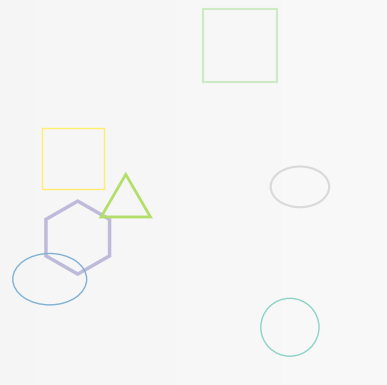[{"shape": "circle", "thickness": 1, "radius": 0.38, "center": [0.748, 0.15]}, {"shape": "hexagon", "thickness": 2.5, "radius": 0.47, "center": [0.201, 0.383]}, {"shape": "oval", "thickness": 1, "radius": 0.48, "center": [0.128, 0.275]}, {"shape": "triangle", "thickness": 2, "radius": 0.37, "center": [0.325, 0.473]}, {"shape": "oval", "thickness": 1.5, "radius": 0.38, "center": [0.774, 0.515]}, {"shape": "square", "thickness": 1.5, "radius": 0.48, "center": [0.62, 0.882]}, {"shape": "square", "thickness": 1, "radius": 0.4, "center": [0.189, 0.588]}]